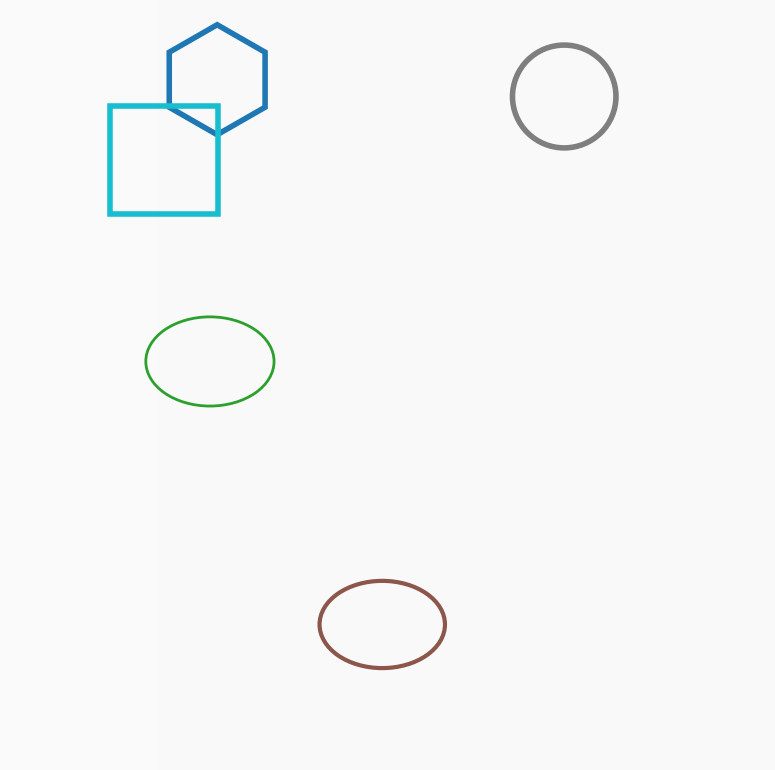[{"shape": "hexagon", "thickness": 2, "radius": 0.36, "center": [0.28, 0.896]}, {"shape": "oval", "thickness": 1, "radius": 0.41, "center": [0.271, 0.531]}, {"shape": "oval", "thickness": 1.5, "radius": 0.4, "center": [0.493, 0.189]}, {"shape": "circle", "thickness": 2, "radius": 0.33, "center": [0.728, 0.875]}, {"shape": "square", "thickness": 2, "radius": 0.35, "center": [0.212, 0.792]}]